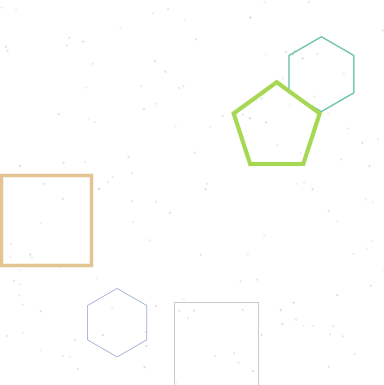[{"shape": "hexagon", "thickness": 1, "radius": 0.49, "center": [0.835, 0.807]}, {"shape": "hexagon", "thickness": 0.5, "radius": 0.44, "center": [0.304, 0.162]}, {"shape": "pentagon", "thickness": 3, "radius": 0.59, "center": [0.719, 0.669]}, {"shape": "square", "thickness": 2.5, "radius": 0.59, "center": [0.12, 0.429]}, {"shape": "square", "thickness": 0.5, "radius": 0.54, "center": [0.561, 0.106]}]